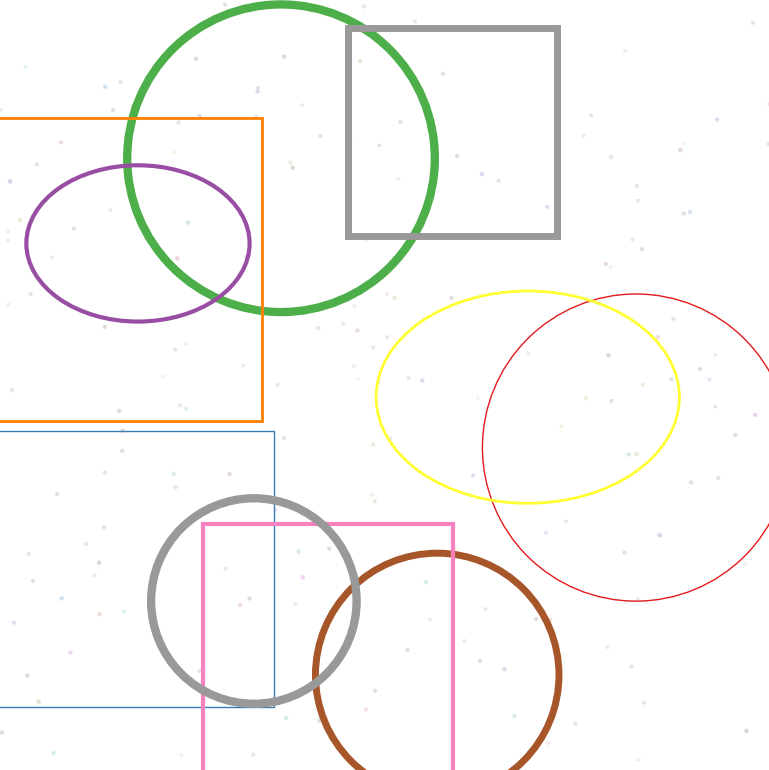[{"shape": "circle", "thickness": 0.5, "radius": 1.0, "center": [0.826, 0.419]}, {"shape": "square", "thickness": 0.5, "radius": 0.9, "center": [0.177, 0.261]}, {"shape": "circle", "thickness": 3, "radius": 1.0, "center": [0.365, 0.794]}, {"shape": "oval", "thickness": 1.5, "radius": 0.72, "center": [0.179, 0.684]}, {"shape": "square", "thickness": 1, "radius": 0.98, "center": [0.144, 0.651]}, {"shape": "oval", "thickness": 1, "radius": 0.98, "center": [0.685, 0.484]}, {"shape": "circle", "thickness": 2.5, "radius": 0.79, "center": [0.568, 0.123]}, {"shape": "square", "thickness": 1.5, "radius": 0.81, "center": [0.426, 0.157]}, {"shape": "square", "thickness": 2.5, "radius": 0.68, "center": [0.587, 0.828]}, {"shape": "circle", "thickness": 3, "radius": 0.67, "center": [0.33, 0.219]}]